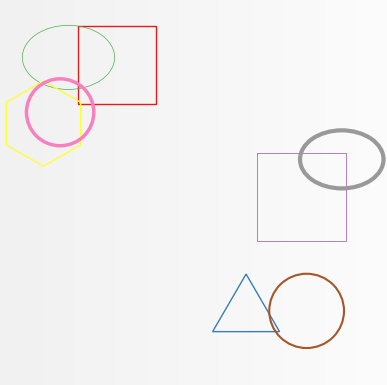[{"shape": "square", "thickness": 1, "radius": 0.51, "center": [0.302, 0.831]}, {"shape": "triangle", "thickness": 1, "radius": 0.5, "center": [0.635, 0.188]}, {"shape": "oval", "thickness": 0.5, "radius": 0.6, "center": [0.177, 0.851]}, {"shape": "square", "thickness": 0.5, "radius": 0.57, "center": [0.778, 0.488]}, {"shape": "hexagon", "thickness": 1, "radius": 0.55, "center": [0.112, 0.679]}, {"shape": "circle", "thickness": 1.5, "radius": 0.48, "center": [0.791, 0.193]}, {"shape": "circle", "thickness": 2.5, "radius": 0.43, "center": [0.155, 0.708]}, {"shape": "oval", "thickness": 3, "radius": 0.54, "center": [0.882, 0.586]}]